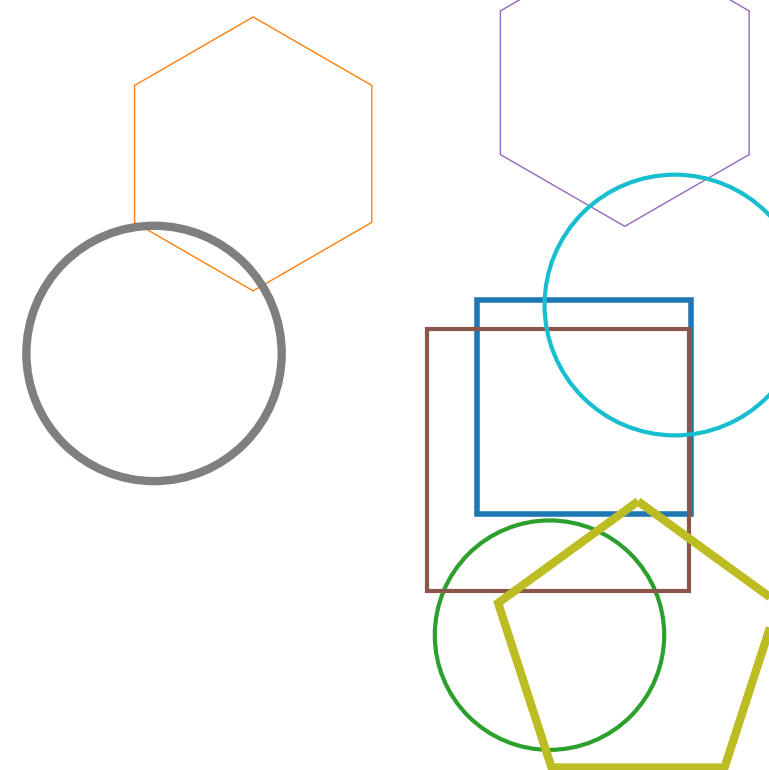[{"shape": "square", "thickness": 2, "radius": 0.69, "center": [0.758, 0.471]}, {"shape": "hexagon", "thickness": 0.5, "radius": 0.89, "center": [0.329, 0.8]}, {"shape": "circle", "thickness": 1.5, "radius": 0.74, "center": [0.714, 0.175]}, {"shape": "hexagon", "thickness": 0.5, "radius": 0.93, "center": [0.811, 0.893]}, {"shape": "square", "thickness": 1.5, "radius": 0.85, "center": [0.725, 0.403]}, {"shape": "circle", "thickness": 3, "radius": 0.83, "center": [0.2, 0.541]}, {"shape": "pentagon", "thickness": 3, "radius": 0.96, "center": [0.829, 0.158]}, {"shape": "circle", "thickness": 1.5, "radius": 0.85, "center": [0.877, 0.604]}]